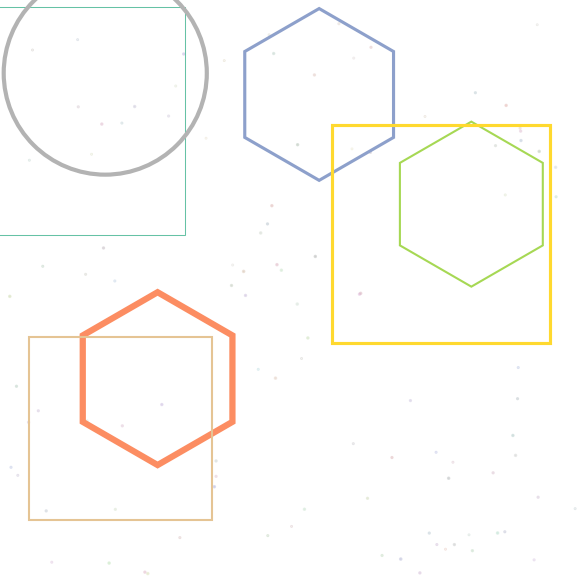[{"shape": "square", "thickness": 0.5, "radius": 0.99, "center": [0.123, 0.789]}, {"shape": "hexagon", "thickness": 3, "radius": 0.75, "center": [0.273, 0.343]}, {"shape": "hexagon", "thickness": 1.5, "radius": 0.74, "center": [0.553, 0.836]}, {"shape": "hexagon", "thickness": 1, "radius": 0.71, "center": [0.816, 0.646]}, {"shape": "square", "thickness": 1.5, "radius": 0.95, "center": [0.763, 0.594]}, {"shape": "square", "thickness": 1, "radius": 0.79, "center": [0.209, 0.256]}, {"shape": "circle", "thickness": 2, "radius": 0.88, "center": [0.182, 0.873]}]